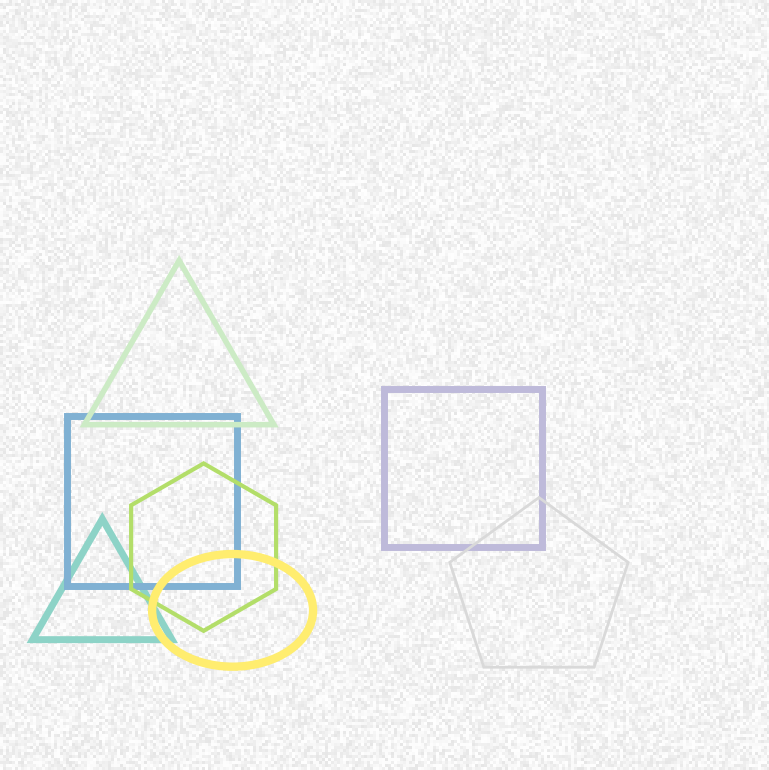[{"shape": "triangle", "thickness": 2.5, "radius": 0.52, "center": [0.133, 0.222]}, {"shape": "square", "thickness": 2.5, "radius": 0.51, "center": [0.601, 0.392]}, {"shape": "square", "thickness": 2.5, "radius": 0.55, "center": [0.198, 0.35]}, {"shape": "hexagon", "thickness": 1.5, "radius": 0.54, "center": [0.264, 0.289]}, {"shape": "pentagon", "thickness": 1, "radius": 0.61, "center": [0.7, 0.232]}, {"shape": "triangle", "thickness": 2, "radius": 0.71, "center": [0.233, 0.52]}, {"shape": "oval", "thickness": 3, "radius": 0.52, "center": [0.302, 0.207]}]